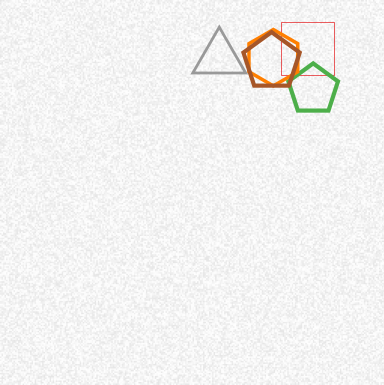[{"shape": "square", "thickness": 0.5, "radius": 0.34, "center": [0.799, 0.874]}, {"shape": "pentagon", "thickness": 3, "radius": 0.34, "center": [0.813, 0.768]}, {"shape": "hexagon", "thickness": 2.5, "radius": 0.37, "center": [0.71, 0.85]}, {"shape": "pentagon", "thickness": 3, "radius": 0.38, "center": [0.705, 0.84]}, {"shape": "triangle", "thickness": 2, "radius": 0.4, "center": [0.57, 0.85]}]